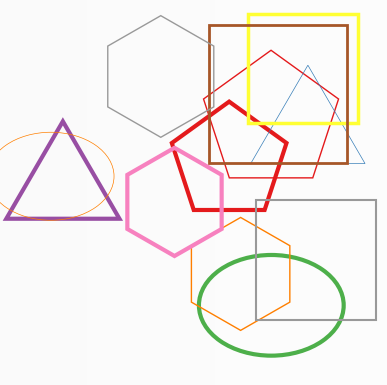[{"shape": "pentagon", "thickness": 3, "radius": 0.78, "center": [0.591, 0.58]}, {"shape": "pentagon", "thickness": 1, "radius": 0.92, "center": [0.699, 0.686]}, {"shape": "triangle", "thickness": 0.5, "radius": 0.85, "center": [0.795, 0.66]}, {"shape": "oval", "thickness": 3, "radius": 0.93, "center": [0.7, 0.207]}, {"shape": "triangle", "thickness": 3, "radius": 0.84, "center": [0.162, 0.516]}, {"shape": "oval", "thickness": 0.5, "radius": 0.82, "center": [0.131, 0.542]}, {"shape": "hexagon", "thickness": 1, "radius": 0.73, "center": [0.621, 0.289]}, {"shape": "square", "thickness": 2.5, "radius": 0.71, "center": [0.781, 0.821]}, {"shape": "square", "thickness": 2, "radius": 0.89, "center": [0.717, 0.756]}, {"shape": "hexagon", "thickness": 3, "radius": 0.7, "center": [0.45, 0.476]}, {"shape": "hexagon", "thickness": 1, "radius": 0.79, "center": [0.415, 0.801]}, {"shape": "square", "thickness": 1.5, "radius": 0.78, "center": [0.815, 0.324]}]